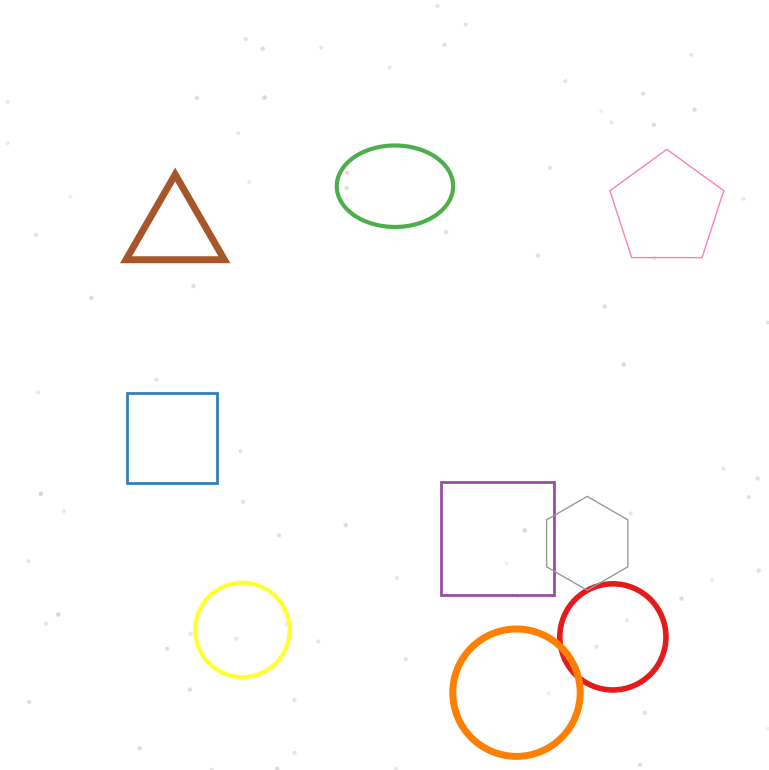[{"shape": "circle", "thickness": 2, "radius": 0.34, "center": [0.796, 0.173]}, {"shape": "square", "thickness": 1, "radius": 0.29, "center": [0.224, 0.431]}, {"shape": "oval", "thickness": 1.5, "radius": 0.38, "center": [0.513, 0.758]}, {"shape": "square", "thickness": 1, "radius": 0.37, "center": [0.646, 0.3]}, {"shape": "circle", "thickness": 2.5, "radius": 0.41, "center": [0.671, 0.1]}, {"shape": "circle", "thickness": 1.5, "radius": 0.31, "center": [0.315, 0.182]}, {"shape": "triangle", "thickness": 2.5, "radius": 0.37, "center": [0.228, 0.7]}, {"shape": "pentagon", "thickness": 0.5, "radius": 0.39, "center": [0.866, 0.728]}, {"shape": "hexagon", "thickness": 0.5, "radius": 0.3, "center": [0.763, 0.294]}]